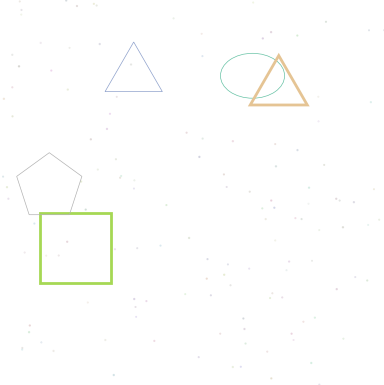[{"shape": "oval", "thickness": 0.5, "radius": 0.42, "center": [0.656, 0.803]}, {"shape": "triangle", "thickness": 0.5, "radius": 0.43, "center": [0.347, 0.805]}, {"shape": "square", "thickness": 2, "radius": 0.46, "center": [0.196, 0.355]}, {"shape": "triangle", "thickness": 2, "radius": 0.43, "center": [0.724, 0.77]}, {"shape": "pentagon", "thickness": 0.5, "radius": 0.45, "center": [0.128, 0.514]}]